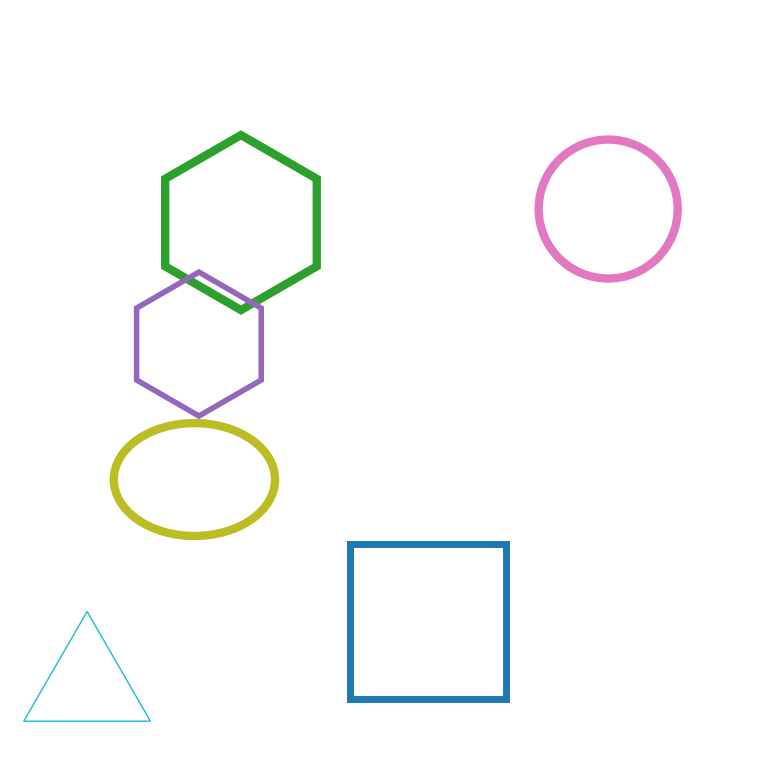[{"shape": "square", "thickness": 2.5, "radius": 0.51, "center": [0.556, 0.193]}, {"shape": "hexagon", "thickness": 3, "radius": 0.57, "center": [0.313, 0.711]}, {"shape": "hexagon", "thickness": 2, "radius": 0.47, "center": [0.258, 0.553]}, {"shape": "circle", "thickness": 3, "radius": 0.45, "center": [0.79, 0.729]}, {"shape": "oval", "thickness": 3, "radius": 0.52, "center": [0.252, 0.377]}, {"shape": "triangle", "thickness": 0.5, "radius": 0.47, "center": [0.113, 0.111]}]